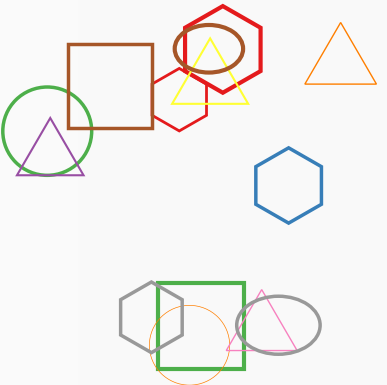[{"shape": "hexagon", "thickness": 2, "radius": 0.41, "center": [0.463, 0.741]}, {"shape": "hexagon", "thickness": 3, "radius": 0.56, "center": [0.575, 0.872]}, {"shape": "hexagon", "thickness": 2.5, "radius": 0.49, "center": [0.745, 0.518]}, {"shape": "circle", "thickness": 2.5, "radius": 0.57, "center": [0.122, 0.659]}, {"shape": "square", "thickness": 3, "radius": 0.55, "center": [0.519, 0.153]}, {"shape": "triangle", "thickness": 1.5, "radius": 0.5, "center": [0.13, 0.594]}, {"shape": "triangle", "thickness": 1, "radius": 0.53, "center": [0.879, 0.835]}, {"shape": "circle", "thickness": 0.5, "radius": 0.52, "center": [0.489, 0.103]}, {"shape": "triangle", "thickness": 1.5, "radius": 0.57, "center": [0.542, 0.787]}, {"shape": "square", "thickness": 2.5, "radius": 0.55, "center": [0.284, 0.777]}, {"shape": "oval", "thickness": 3, "radius": 0.44, "center": [0.539, 0.873]}, {"shape": "triangle", "thickness": 1, "radius": 0.53, "center": [0.675, 0.142]}, {"shape": "hexagon", "thickness": 2.5, "radius": 0.46, "center": [0.391, 0.176]}, {"shape": "oval", "thickness": 2.5, "radius": 0.54, "center": [0.718, 0.155]}]